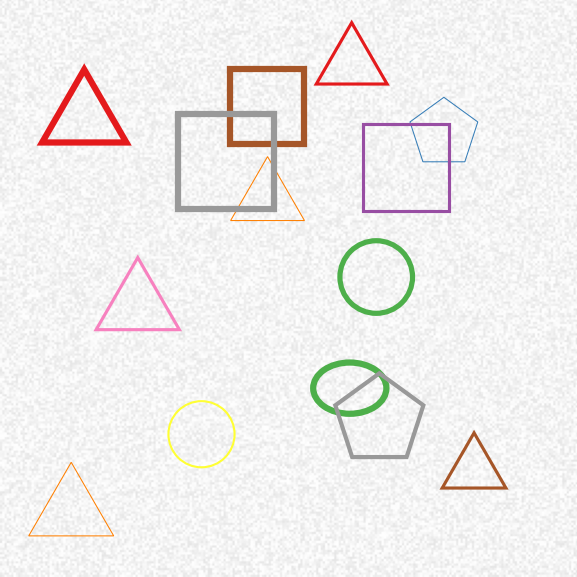[{"shape": "triangle", "thickness": 1.5, "radius": 0.35, "center": [0.609, 0.889]}, {"shape": "triangle", "thickness": 3, "radius": 0.42, "center": [0.146, 0.795]}, {"shape": "pentagon", "thickness": 0.5, "radius": 0.31, "center": [0.769, 0.769]}, {"shape": "oval", "thickness": 3, "radius": 0.32, "center": [0.606, 0.327]}, {"shape": "circle", "thickness": 2.5, "radius": 0.31, "center": [0.651, 0.519]}, {"shape": "square", "thickness": 1.5, "radius": 0.37, "center": [0.703, 0.709]}, {"shape": "triangle", "thickness": 0.5, "radius": 0.42, "center": [0.123, 0.114]}, {"shape": "triangle", "thickness": 0.5, "radius": 0.37, "center": [0.463, 0.654]}, {"shape": "circle", "thickness": 1, "radius": 0.29, "center": [0.349, 0.247]}, {"shape": "square", "thickness": 3, "radius": 0.32, "center": [0.462, 0.815]}, {"shape": "triangle", "thickness": 1.5, "radius": 0.32, "center": [0.821, 0.186]}, {"shape": "triangle", "thickness": 1.5, "radius": 0.42, "center": [0.239, 0.47]}, {"shape": "pentagon", "thickness": 2, "radius": 0.4, "center": [0.657, 0.273]}, {"shape": "square", "thickness": 3, "radius": 0.41, "center": [0.391, 0.72]}]